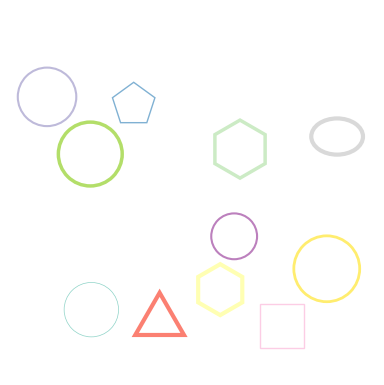[{"shape": "circle", "thickness": 0.5, "radius": 0.35, "center": [0.237, 0.196]}, {"shape": "hexagon", "thickness": 3, "radius": 0.33, "center": [0.572, 0.248]}, {"shape": "circle", "thickness": 1.5, "radius": 0.38, "center": [0.122, 0.748]}, {"shape": "triangle", "thickness": 3, "radius": 0.37, "center": [0.415, 0.166]}, {"shape": "pentagon", "thickness": 1, "radius": 0.29, "center": [0.347, 0.728]}, {"shape": "circle", "thickness": 2.5, "radius": 0.41, "center": [0.234, 0.6]}, {"shape": "square", "thickness": 1, "radius": 0.29, "center": [0.733, 0.154]}, {"shape": "oval", "thickness": 3, "radius": 0.34, "center": [0.876, 0.645]}, {"shape": "circle", "thickness": 1.5, "radius": 0.3, "center": [0.608, 0.386]}, {"shape": "hexagon", "thickness": 2.5, "radius": 0.38, "center": [0.623, 0.613]}, {"shape": "circle", "thickness": 2, "radius": 0.43, "center": [0.849, 0.302]}]